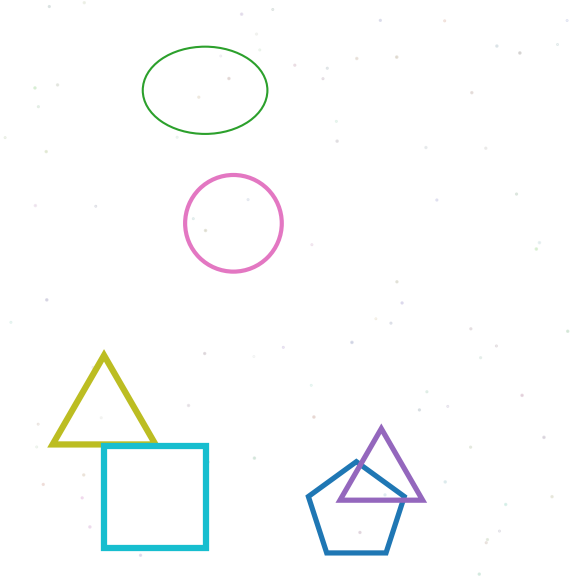[{"shape": "pentagon", "thickness": 2.5, "radius": 0.44, "center": [0.617, 0.112]}, {"shape": "oval", "thickness": 1, "radius": 0.54, "center": [0.355, 0.843]}, {"shape": "triangle", "thickness": 2.5, "radius": 0.41, "center": [0.66, 0.174]}, {"shape": "circle", "thickness": 2, "radius": 0.42, "center": [0.404, 0.612]}, {"shape": "triangle", "thickness": 3, "radius": 0.51, "center": [0.18, 0.281]}, {"shape": "square", "thickness": 3, "radius": 0.44, "center": [0.269, 0.138]}]